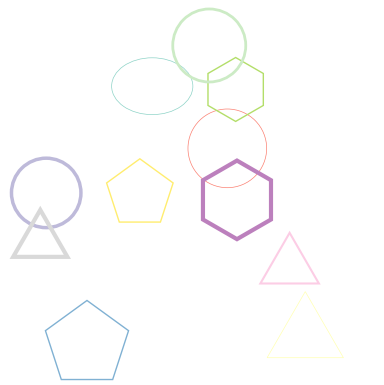[{"shape": "oval", "thickness": 0.5, "radius": 0.53, "center": [0.395, 0.776]}, {"shape": "triangle", "thickness": 0.5, "radius": 0.57, "center": [0.793, 0.128]}, {"shape": "circle", "thickness": 2.5, "radius": 0.45, "center": [0.12, 0.499]}, {"shape": "circle", "thickness": 0.5, "radius": 0.51, "center": [0.59, 0.615]}, {"shape": "pentagon", "thickness": 1, "radius": 0.57, "center": [0.226, 0.106]}, {"shape": "hexagon", "thickness": 1, "radius": 0.41, "center": [0.612, 0.768]}, {"shape": "triangle", "thickness": 1.5, "radius": 0.44, "center": [0.752, 0.308]}, {"shape": "triangle", "thickness": 3, "radius": 0.41, "center": [0.105, 0.373]}, {"shape": "hexagon", "thickness": 3, "radius": 0.51, "center": [0.616, 0.481]}, {"shape": "circle", "thickness": 2, "radius": 0.47, "center": [0.544, 0.882]}, {"shape": "pentagon", "thickness": 1, "radius": 0.45, "center": [0.363, 0.497]}]